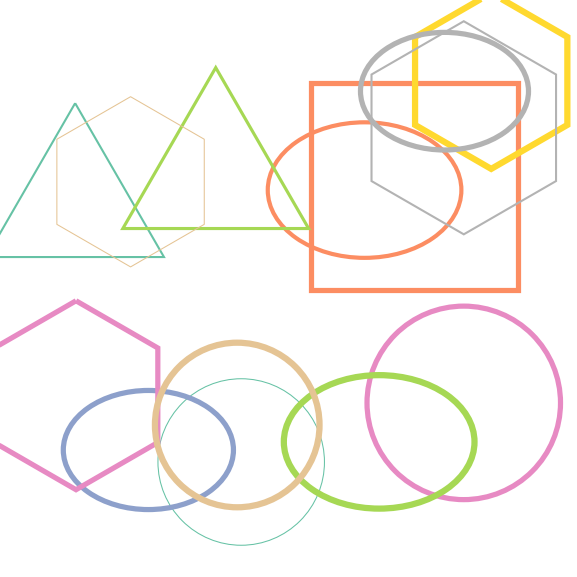[{"shape": "circle", "thickness": 0.5, "radius": 0.72, "center": [0.418, 0.199]}, {"shape": "triangle", "thickness": 1, "radius": 0.89, "center": [0.13, 0.643]}, {"shape": "square", "thickness": 2.5, "radius": 0.9, "center": [0.718, 0.677]}, {"shape": "oval", "thickness": 2, "radius": 0.84, "center": [0.631, 0.67]}, {"shape": "oval", "thickness": 2.5, "radius": 0.74, "center": [0.257, 0.22]}, {"shape": "circle", "thickness": 2.5, "radius": 0.84, "center": [0.803, 0.302]}, {"shape": "hexagon", "thickness": 2.5, "radius": 0.82, "center": [0.132, 0.315]}, {"shape": "oval", "thickness": 3, "radius": 0.83, "center": [0.657, 0.234]}, {"shape": "triangle", "thickness": 1.5, "radius": 0.93, "center": [0.374, 0.696]}, {"shape": "hexagon", "thickness": 3, "radius": 0.76, "center": [0.851, 0.859]}, {"shape": "circle", "thickness": 3, "radius": 0.71, "center": [0.411, 0.263]}, {"shape": "hexagon", "thickness": 0.5, "radius": 0.74, "center": [0.226, 0.684]}, {"shape": "hexagon", "thickness": 1, "radius": 0.92, "center": [0.803, 0.778]}, {"shape": "oval", "thickness": 2.5, "radius": 0.73, "center": [0.77, 0.841]}]